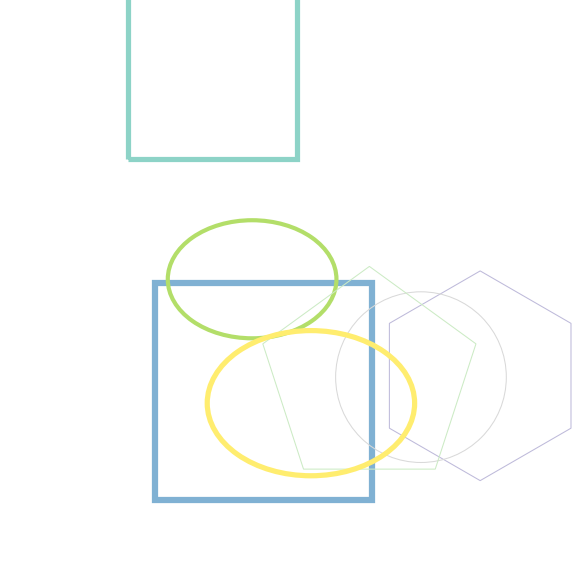[{"shape": "square", "thickness": 2.5, "radius": 0.73, "center": [0.368, 0.87]}, {"shape": "hexagon", "thickness": 0.5, "radius": 0.91, "center": [0.831, 0.348]}, {"shape": "square", "thickness": 3, "radius": 0.94, "center": [0.457, 0.321]}, {"shape": "oval", "thickness": 2, "radius": 0.73, "center": [0.437, 0.516]}, {"shape": "circle", "thickness": 0.5, "radius": 0.74, "center": [0.729, 0.346]}, {"shape": "pentagon", "thickness": 0.5, "radius": 0.97, "center": [0.64, 0.344]}, {"shape": "oval", "thickness": 2.5, "radius": 0.9, "center": [0.538, 0.301]}]